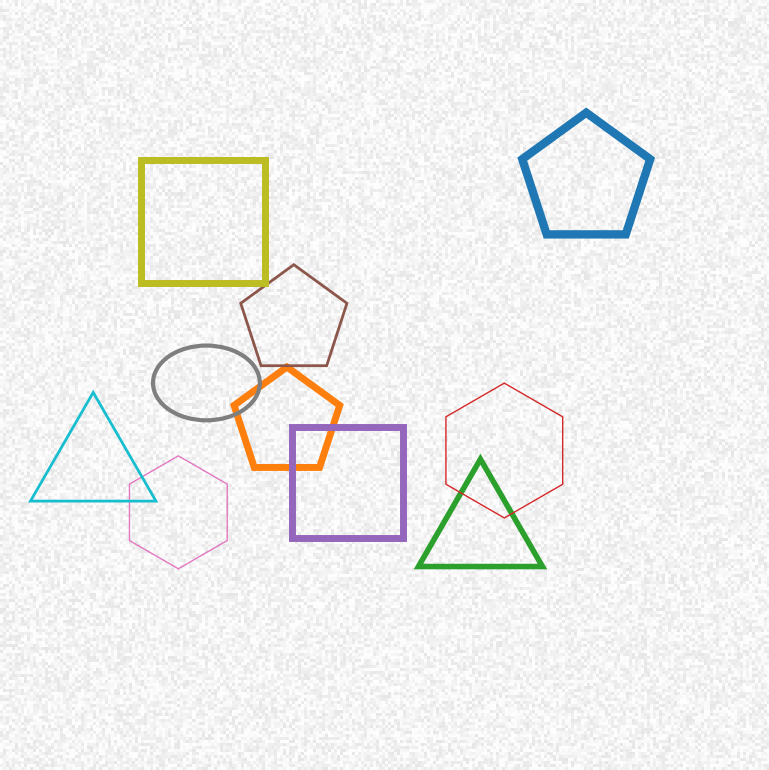[{"shape": "pentagon", "thickness": 3, "radius": 0.44, "center": [0.761, 0.766]}, {"shape": "pentagon", "thickness": 2.5, "radius": 0.36, "center": [0.373, 0.451]}, {"shape": "triangle", "thickness": 2, "radius": 0.46, "center": [0.624, 0.311]}, {"shape": "hexagon", "thickness": 0.5, "radius": 0.44, "center": [0.655, 0.415]}, {"shape": "square", "thickness": 2.5, "radius": 0.36, "center": [0.452, 0.374]}, {"shape": "pentagon", "thickness": 1, "radius": 0.36, "center": [0.382, 0.584]}, {"shape": "hexagon", "thickness": 0.5, "radius": 0.37, "center": [0.232, 0.335]}, {"shape": "oval", "thickness": 1.5, "radius": 0.35, "center": [0.268, 0.503]}, {"shape": "square", "thickness": 2.5, "radius": 0.4, "center": [0.264, 0.712]}, {"shape": "triangle", "thickness": 1, "radius": 0.47, "center": [0.121, 0.396]}]